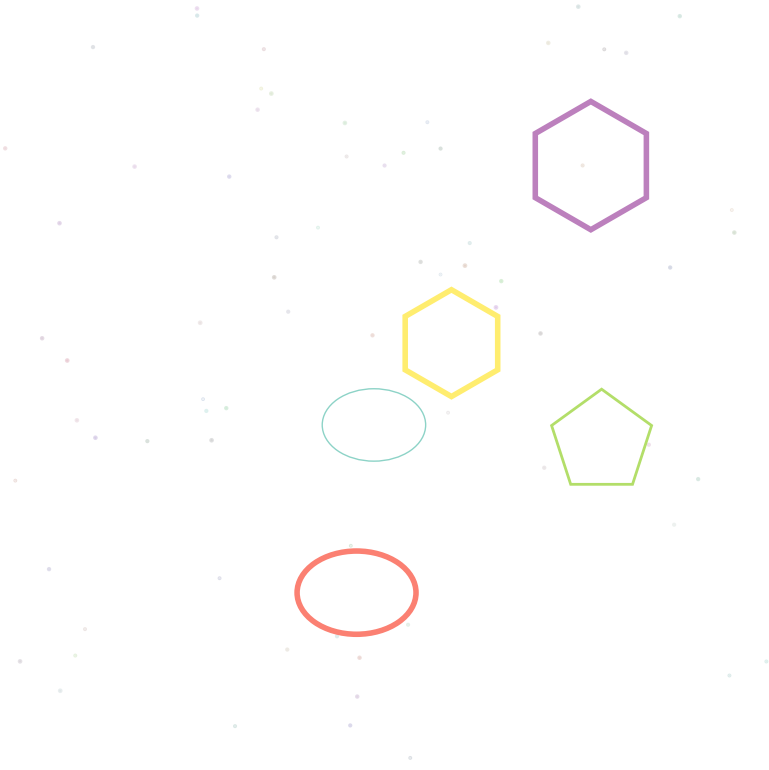[{"shape": "oval", "thickness": 0.5, "radius": 0.34, "center": [0.486, 0.448]}, {"shape": "oval", "thickness": 2, "radius": 0.39, "center": [0.463, 0.23]}, {"shape": "pentagon", "thickness": 1, "radius": 0.34, "center": [0.781, 0.426]}, {"shape": "hexagon", "thickness": 2, "radius": 0.42, "center": [0.767, 0.785]}, {"shape": "hexagon", "thickness": 2, "radius": 0.35, "center": [0.586, 0.554]}]